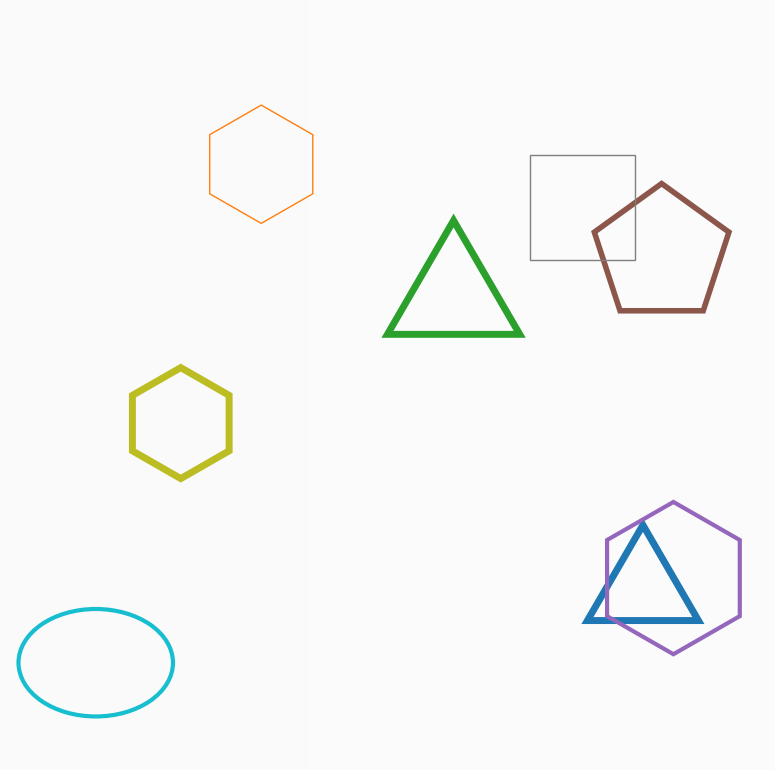[{"shape": "triangle", "thickness": 2.5, "radius": 0.41, "center": [0.83, 0.235]}, {"shape": "hexagon", "thickness": 0.5, "radius": 0.38, "center": [0.337, 0.787]}, {"shape": "triangle", "thickness": 2.5, "radius": 0.49, "center": [0.585, 0.615]}, {"shape": "hexagon", "thickness": 1.5, "radius": 0.49, "center": [0.869, 0.249]}, {"shape": "pentagon", "thickness": 2, "radius": 0.46, "center": [0.854, 0.67]}, {"shape": "square", "thickness": 0.5, "radius": 0.34, "center": [0.752, 0.73]}, {"shape": "hexagon", "thickness": 2.5, "radius": 0.36, "center": [0.233, 0.451]}, {"shape": "oval", "thickness": 1.5, "radius": 0.5, "center": [0.124, 0.139]}]